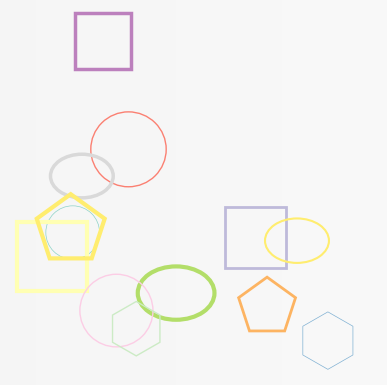[{"shape": "circle", "thickness": 0.5, "radius": 0.35, "center": [0.188, 0.396]}, {"shape": "square", "thickness": 3, "radius": 0.45, "center": [0.134, 0.334]}, {"shape": "square", "thickness": 2, "radius": 0.4, "center": [0.66, 0.382]}, {"shape": "circle", "thickness": 1, "radius": 0.49, "center": [0.332, 0.612]}, {"shape": "hexagon", "thickness": 0.5, "radius": 0.37, "center": [0.846, 0.115]}, {"shape": "pentagon", "thickness": 2, "radius": 0.39, "center": [0.689, 0.203]}, {"shape": "oval", "thickness": 3, "radius": 0.49, "center": [0.454, 0.239]}, {"shape": "circle", "thickness": 1, "radius": 0.47, "center": [0.3, 0.193]}, {"shape": "oval", "thickness": 2.5, "radius": 0.4, "center": [0.211, 0.543]}, {"shape": "square", "thickness": 2.5, "radius": 0.36, "center": [0.266, 0.894]}, {"shape": "hexagon", "thickness": 1, "radius": 0.35, "center": [0.352, 0.146]}, {"shape": "oval", "thickness": 1.5, "radius": 0.41, "center": [0.766, 0.375]}, {"shape": "pentagon", "thickness": 3, "radius": 0.46, "center": [0.182, 0.403]}]